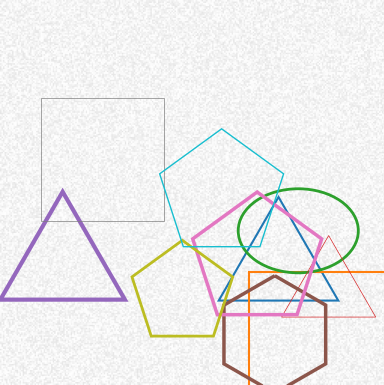[{"shape": "triangle", "thickness": 1.5, "radius": 0.9, "center": [0.723, 0.309]}, {"shape": "square", "thickness": 1.5, "radius": 0.9, "center": [0.826, 0.113]}, {"shape": "oval", "thickness": 2, "radius": 0.78, "center": [0.775, 0.401]}, {"shape": "triangle", "thickness": 0.5, "radius": 0.71, "center": [0.854, 0.247]}, {"shape": "triangle", "thickness": 3, "radius": 0.93, "center": [0.163, 0.315]}, {"shape": "hexagon", "thickness": 2.5, "radius": 0.76, "center": [0.714, 0.131]}, {"shape": "pentagon", "thickness": 2.5, "radius": 0.88, "center": [0.668, 0.325]}, {"shape": "square", "thickness": 0.5, "radius": 0.8, "center": [0.266, 0.586]}, {"shape": "pentagon", "thickness": 2, "radius": 0.69, "center": [0.474, 0.238]}, {"shape": "pentagon", "thickness": 1, "radius": 0.85, "center": [0.576, 0.496]}]